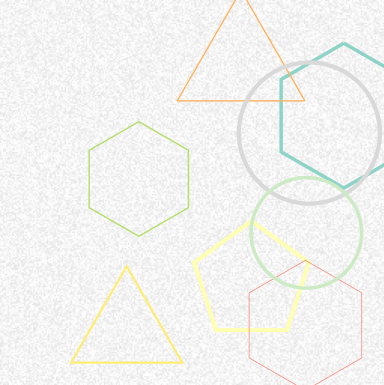[{"shape": "hexagon", "thickness": 2.5, "radius": 0.94, "center": [0.893, 0.7]}, {"shape": "pentagon", "thickness": 3, "radius": 0.78, "center": [0.653, 0.269]}, {"shape": "hexagon", "thickness": 0.5, "radius": 0.84, "center": [0.793, 0.155]}, {"shape": "triangle", "thickness": 1, "radius": 0.96, "center": [0.626, 0.834]}, {"shape": "hexagon", "thickness": 1, "radius": 0.74, "center": [0.361, 0.535]}, {"shape": "circle", "thickness": 3, "radius": 0.92, "center": [0.804, 0.654]}, {"shape": "circle", "thickness": 2.5, "radius": 0.72, "center": [0.796, 0.395]}, {"shape": "triangle", "thickness": 1.5, "radius": 0.83, "center": [0.329, 0.141]}]